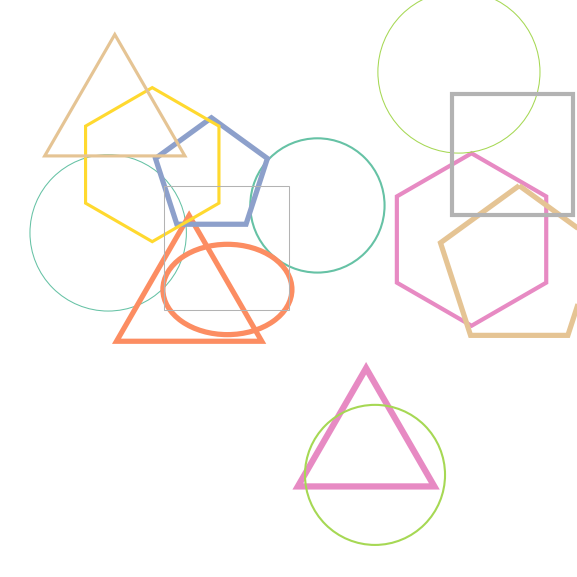[{"shape": "circle", "thickness": 0.5, "radius": 0.68, "center": [0.187, 0.596]}, {"shape": "circle", "thickness": 1, "radius": 0.58, "center": [0.55, 0.643]}, {"shape": "triangle", "thickness": 2.5, "radius": 0.73, "center": [0.327, 0.481]}, {"shape": "oval", "thickness": 2.5, "radius": 0.56, "center": [0.394, 0.498]}, {"shape": "pentagon", "thickness": 2.5, "radius": 0.51, "center": [0.366, 0.693]}, {"shape": "hexagon", "thickness": 2, "radius": 0.75, "center": [0.817, 0.584]}, {"shape": "triangle", "thickness": 3, "radius": 0.68, "center": [0.634, 0.225]}, {"shape": "circle", "thickness": 1, "radius": 0.61, "center": [0.649, 0.177]}, {"shape": "circle", "thickness": 0.5, "radius": 0.7, "center": [0.795, 0.874]}, {"shape": "hexagon", "thickness": 1.5, "radius": 0.67, "center": [0.264, 0.714]}, {"shape": "pentagon", "thickness": 2.5, "radius": 0.72, "center": [0.899, 0.534]}, {"shape": "triangle", "thickness": 1.5, "radius": 0.7, "center": [0.199, 0.799]}, {"shape": "square", "thickness": 2, "radius": 0.52, "center": [0.887, 0.732]}, {"shape": "square", "thickness": 0.5, "radius": 0.54, "center": [0.392, 0.57]}]